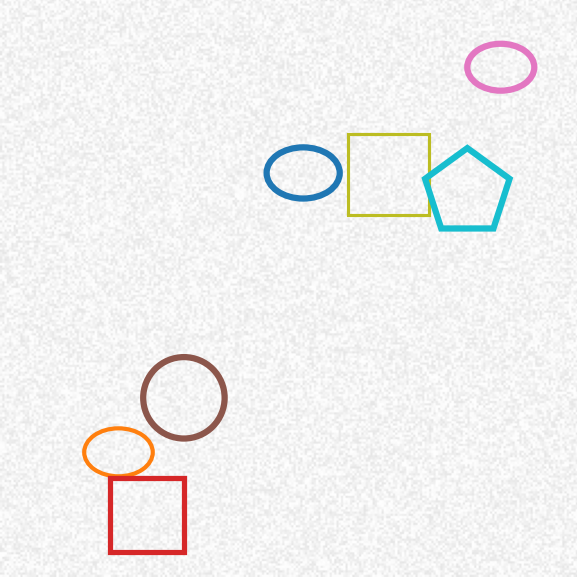[{"shape": "oval", "thickness": 3, "radius": 0.32, "center": [0.525, 0.7]}, {"shape": "oval", "thickness": 2, "radius": 0.3, "center": [0.205, 0.216]}, {"shape": "square", "thickness": 2.5, "radius": 0.32, "center": [0.254, 0.108]}, {"shape": "circle", "thickness": 3, "radius": 0.35, "center": [0.318, 0.31]}, {"shape": "oval", "thickness": 3, "radius": 0.29, "center": [0.867, 0.883]}, {"shape": "square", "thickness": 1.5, "radius": 0.35, "center": [0.673, 0.697]}, {"shape": "pentagon", "thickness": 3, "radius": 0.38, "center": [0.809, 0.666]}]